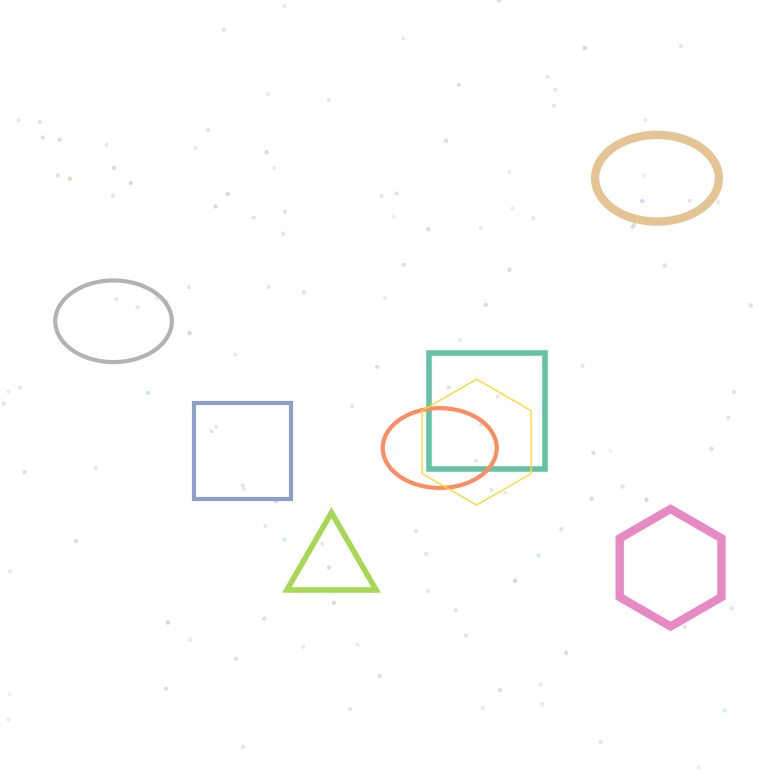[{"shape": "square", "thickness": 2, "radius": 0.38, "center": [0.632, 0.466]}, {"shape": "oval", "thickness": 1.5, "radius": 0.37, "center": [0.571, 0.418]}, {"shape": "square", "thickness": 1.5, "radius": 0.31, "center": [0.315, 0.414]}, {"shape": "hexagon", "thickness": 3, "radius": 0.38, "center": [0.871, 0.263]}, {"shape": "triangle", "thickness": 2, "radius": 0.33, "center": [0.43, 0.267]}, {"shape": "hexagon", "thickness": 0.5, "radius": 0.41, "center": [0.619, 0.426]}, {"shape": "oval", "thickness": 3, "radius": 0.4, "center": [0.853, 0.769]}, {"shape": "oval", "thickness": 1.5, "radius": 0.38, "center": [0.147, 0.583]}]